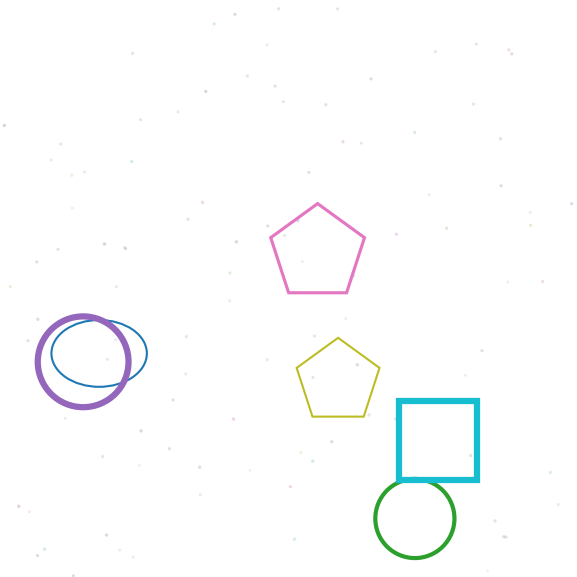[{"shape": "oval", "thickness": 1, "radius": 0.41, "center": [0.172, 0.387]}, {"shape": "circle", "thickness": 2, "radius": 0.34, "center": [0.718, 0.101]}, {"shape": "circle", "thickness": 3, "radius": 0.39, "center": [0.144, 0.373]}, {"shape": "pentagon", "thickness": 1.5, "radius": 0.43, "center": [0.55, 0.561]}, {"shape": "pentagon", "thickness": 1, "radius": 0.38, "center": [0.585, 0.339]}, {"shape": "square", "thickness": 3, "radius": 0.34, "center": [0.758, 0.236]}]